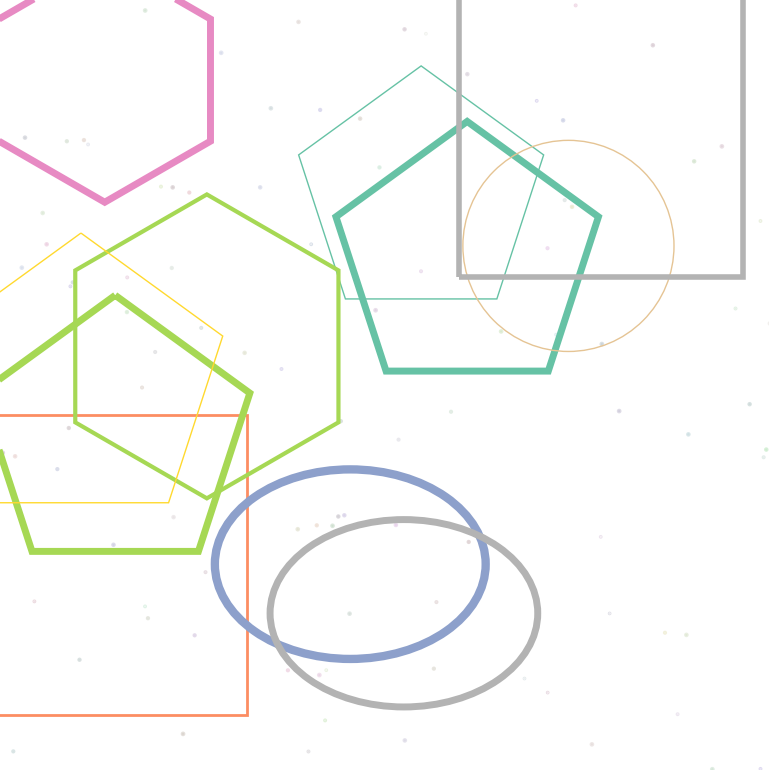[{"shape": "pentagon", "thickness": 0.5, "radius": 0.84, "center": [0.547, 0.747]}, {"shape": "pentagon", "thickness": 2.5, "radius": 0.9, "center": [0.607, 0.663]}, {"shape": "square", "thickness": 1, "radius": 0.97, "center": [0.126, 0.267]}, {"shape": "oval", "thickness": 3, "radius": 0.88, "center": [0.455, 0.267]}, {"shape": "hexagon", "thickness": 2.5, "radius": 0.79, "center": [0.136, 0.896]}, {"shape": "hexagon", "thickness": 1.5, "radius": 0.99, "center": [0.269, 0.55]}, {"shape": "pentagon", "thickness": 2.5, "radius": 0.92, "center": [0.15, 0.433]}, {"shape": "pentagon", "thickness": 0.5, "radius": 0.97, "center": [0.105, 0.504]}, {"shape": "circle", "thickness": 0.5, "radius": 0.69, "center": [0.738, 0.681]}, {"shape": "square", "thickness": 2, "radius": 0.92, "center": [0.78, 0.824]}, {"shape": "oval", "thickness": 2.5, "radius": 0.87, "center": [0.525, 0.204]}]